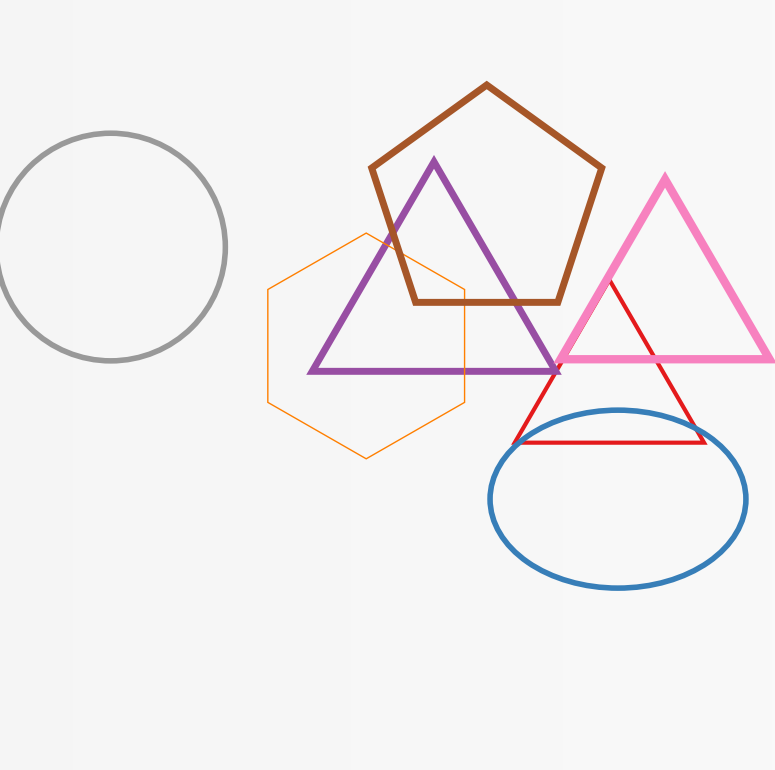[{"shape": "triangle", "thickness": 1.5, "radius": 0.71, "center": [0.786, 0.496]}, {"shape": "oval", "thickness": 2, "radius": 0.83, "center": [0.797, 0.352]}, {"shape": "triangle", "thickness": 2.5, "radius": 0.91, "center": [0.56, 0.608]}, {"shape": "hexagon", "thickness": 0.5, "radius": 0.73, "center": [0.473, 0.551]}, {"shape": "pentagon", "thickness": 2.5, "radius": 0.78, "center": [0.628, 0.734]}, {"shape": "triangle", "thickness": 3, "radius": 0.78, "center": [0.858, 0.611]}, {"shape": "circle", "thickness": 2, "radius": 0.74, "center": [0.143, 0.679]}]